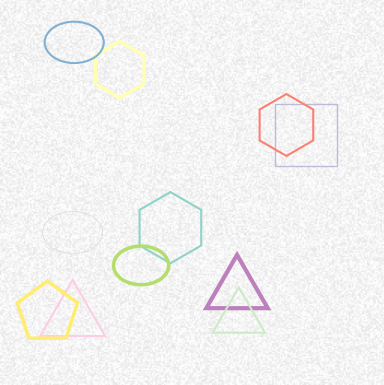[{"shape": "hexagon", "thickness": 1.5, "radius": 0.46, "center": [0.443, 0.409]}, {"shape": "hexagon", "thickness": 2.5, "radius": 0.37, "center": [0.311, 0.819]}, {"shape": "square", "thickness": 1, "radius": 0.41, "center": [0.794, 0.65]}, {"shape": "hexagon", "thickness": 1.5, "radius": 0.4, "center": [0.744, 0.675]}, {"shape": "oval", "thickness": 1.5, "radius": 0.38, "center": [0.193, 0.89]}, {"shape": "oval", "thickness": 2.5, "radius": 0.36, "center": [0.366, 0.311]}, {"shape": "triangle", "thickness": 1.5, "radius": 0.49, "center": [0.189, 0.176]}, {"shape": "oval", "thickness": 0.5, "radius": 0.39, "center": [0.189, 0.396]}, {"shape": "triangle", "thickness": 3, "radius": 0.46, "center": [0.616, 0.246]}, {"shape": "triangle", "thickness": 1.5, "radius": 0.39, "center": [0.62, 0.175]}, {"shape": "pentagon", "thickness": 2.5, "radius": 0.41, "center": [0.123, 0.188]}]